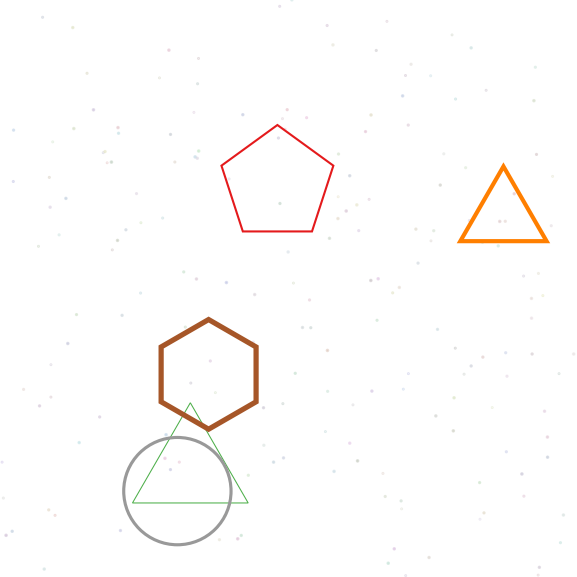[{"shape": "pentagon", "thickness": 1, "radius": 0.51, "center": [0.48, 0.681]}, {"shape": "triangle", "thickness": 0.5, "radius": 0.58, "center": [0.33, 0.186]}, {"shape": "triangle", "thickness": 2, "radius": 0.43, "center": [0.872, 0.625]}, {"shape": "hexagon", "thickness": 2.5, "radius": 0.47, "center": [0.361, 0.351]}, {"shape": "circle", "thickness": 1.5, "radius": 0.46, "center": [0.307, 0.149]}]